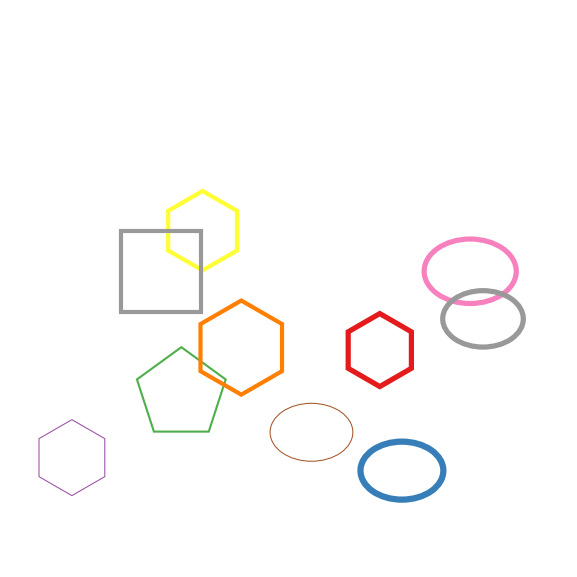[{"shape": "hexagon", "thickness": 2.5, "radius": 0.32, "center": [0.658, 0.393]}, {"shape": "oval", "thickness": 3, "radius": 0.36, "center": [0.696, 0.184]}, {"shape": "pentagon", "thickness": 1, "radius": 0.4, "center": [0.314, 0.317]}, {"shape": "hexagon", "thickness": 0.5, "radius": 0.33, "center": [0.124, 0.207]}, {"shape": "hexagon", "thickness": 2, "radius": 0.41, "center": [0.418, 0.397]}, {"shape": "hexagon", "thickness": 2, "radius": 0.34, "center": [0.351, 0.6]}, {"shape": "oval", "thickness": 0.5, "radius": 0.36, "center": [0.539, 0.251]}, {"shape": "oval", "thickness": 2.5, "radius": 0.4, "center": [0.814, 0.529]}, {"shape": "oval", "thickness": 2.5, "radius": 0.35, "center": [0.836, 0.447]}, {"shape": "square", "thickness": 2, "radius": 0.35, "center": [0.279, 0.529]}]